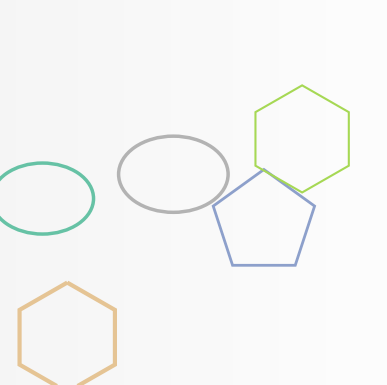[{"shape": "oval", "thickness": 2.5, "radius": 0.66, "center": [0.11, 0.484]}, {"shape": "pentagon", "thickness": 2, "radius": 0.69, "center": [0.681, 0.422]}, {"shape": "hexagon", "thickness": 1.5, "radius": 0.7, "center": [0.78, 0.639]}, {"shape": "hexagon", "thickness": 3, "radius": 0.71, "center": [0.174, 0.124]}, {"shape": "oval", "thickness": 2.5, "radius": 0.71, "center": [0.447, 0.547]}]